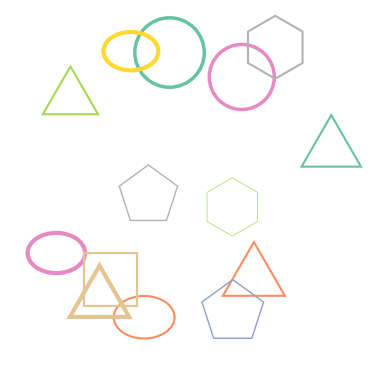[{"shape": "circle", "thickness": 2.5, "radius": 0.45, "center": [0.44, 0.864]}, {"shape": "triangle", "thickness": 1.5, "radius": 0.45, "center": [0.86, 0.612]}, {"shape": "triangle", "thickness": 1.5, "radius": 0.46, "center": [0.659, 0.278]}, {"shape": "oval", "thickness": 1.5, "radius": 0.39, "center": [0.374, 0.176]}, {"shape": "pentagon", "thickness": 1, "radius": 0.42, "center": [0.605, 0.189]}, {"shape": "circle", "thickness": 2.5, "radius": 0.42, "center": [0.628, 0.8]}, {"shape": "oval", "thickness": 3, "radius": 0.37, "center": [0.146, 0.343]}, {"shape": "triangle", "thickness": 1.5, "radius": 0.41, "center": [0.183, 0.745]}, {"shape": "hexagon", "thickness": 0.5, "radius": 0.38, "center": [0.603, 0.462]}, {"shape": "oval", "thickness": 3, "radius": 0.36, "center": [0.34, 0.867]}, {"shape": "triangle", "thickness": 3, "radius": 0.44, "center": [0.259, 0.221]}, {"shape": "square", "thickness": 1.5, "radius": 0.35, "center": [0.287, 0.273]}, {"shape": "pentagon", "thickness": 1, "radius": 0.4, "center": [0.385, 0.492]}, {"shape": "hexagon", "thickness": 1.5, "radius": 0.41, "center": [0.715, 0.877]}]